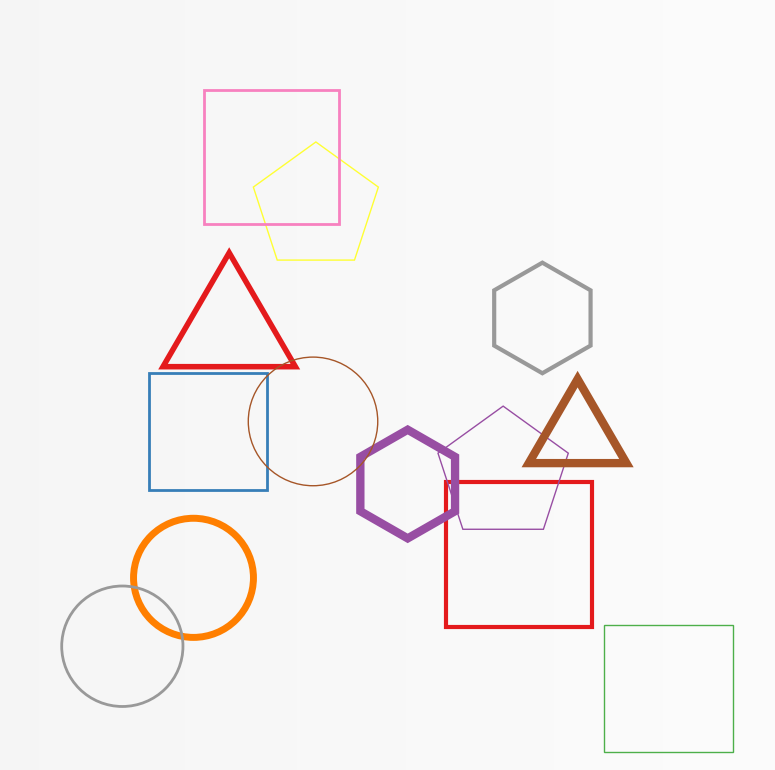[{"shape": "triangle", "thickness": 2, "radius": 0.49, "center": [0.296, 0.573]}, {"shape": "square", "thickness": 1.5, "radius": 0.47, "center": [0.669, 0.28]}, {"shape": "square", "thickness": 1, "radius": 0.38, "center": [0.268, 0.439]}, {"shape": "square", "thickness": 0.5, "radius": 0.41, "center": [0.863, 0.106]}, {"shape": "hexagon", "thickness": 3, "radius": 0.35, "center": [0.526, 0.371]}, {"shape": "pentagon", "thickness": 0.5, "radius": 0.44, "center": [0.649, 0.384]}, {"shape": "circle", "thickness": 2.5, "radius": 0.39, "center": [0.25, 0.25]}, {"shape": "pentagon", "thickness": 0.5, "radius": 0.42, "center": [0.408, 0.731]}, {"shape": "circle", "thickness": 0.5, "radius": 0.42, "center": [0.404, 0.453]}, {"shape": "triangle", "thickness": 3, "radius": 0.36, "center": [0.745, 0.435]}, {"shape": "square", "thickness": 1, "radius": 0.44, "center": [0.351, 0.796]}, {"shape": "hexagon", "thickness": 1.5, "radius": 0.36, "center": [0.7, 0.587]}, {"shape": "circle", "thickness": 1, "radius": 0.39, "center": [0.158, 0.161]}]